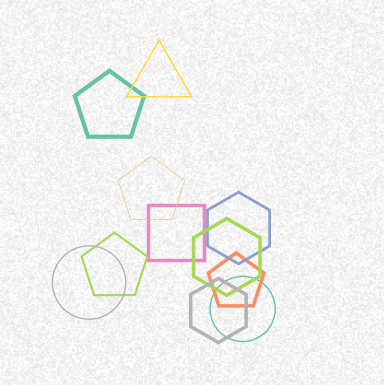[{"shape": "circle", "thickness": 1, "radius": 0.42, "center": [0.63, 0.198]}, {"shape": "pentagon", "thickness": 3, "radius": 0.47, "center": [0.284, 0.721]}, {"shape": "pentagon", "thickness": 2.5, "radius": 0.38, "center": [0.613, 0.267]}, {"shape": "hexagon", "thickness": 2, "radius": 0.47, "center": [0.62, 0.408]}, {"shape": "square", "thickness": 2.5, "radius": 0.36, "center": [0.457, 0.396]}, {"shape": "hexagon", "thickness": 2.5, "radius": 0.5, "center": [0.589, 0.333]}, {"shape": "pentagon", "thickness": 1.5, "radius": 0.45, "center": [0.297, 0.306]}, {"shape": "triangle", "thickness": 1, "radius": 0.49, "center": [0.413, 0.798]}, {"shape": "pentagon", "thickness": 0.5, "radius": 0.45, "center": [0.393, 0.503]}, {"shape": "hexagon", "thickness": 2.5, "radius": 0.42, "center": [0.567, 0.194]}, {"shape": "circle", "thickness": 1, "radius": 0.48, "center": [0.231, 0.266]}]